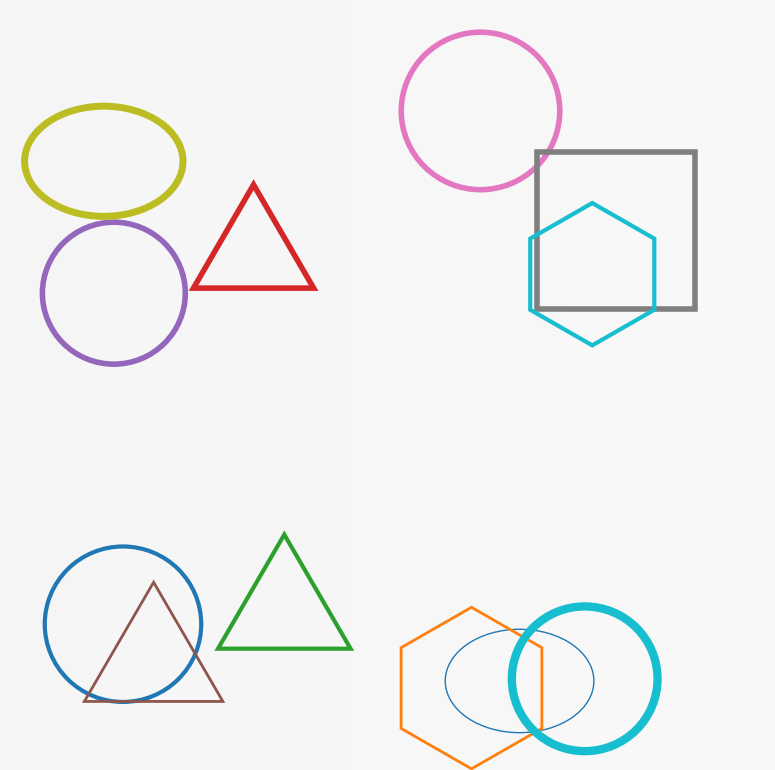[{"shape": "circle", "thickness": 1.5, "radius": 0.5, "center": [0.159, 0.189]}, {"shape": "oval", "thickness": 0.5, "radius": 0.48, "center": [0.67, 0.116]}, {"shape": "hexagon", "thickness": 1, "radius": 0.52, "center": [0.608, 0.106]}, {"shape": "triangle", "thickness": 1.5, "radius": 0.49, "center": [0.367, 0.207]}, {"shape": "triangle", "thickness": 2, "radius": 0.45, "center": [0.327, 0.671]}, {"shape": "circle", "thickness": 2, "radius": 0.46, "center": [0.147, 0.619]}, {"shape": "triangle", "thickness": 1, "radius": 0.52, "center": [0.198, 0.141]}, {"shape": "circle", "thickness": 2, "radius": 0.51, "center": [0.62, 0.856]}, {"shape": "square", "thickness": 2, "radius": 0.51, "center": [0.794, 0.701]}, {"shape": "oval", "thickness": 2.5, "radius": 0.51, "center": [0.134, 0.791]}, {"shape": "circle", "thickness": 3, "radius": 0.47, "center": [0.754, 0.118]}, {"shape": "hexagon", "thickness": 1.5, "radius": 0.46, "center": [0.764, 0.644]}]